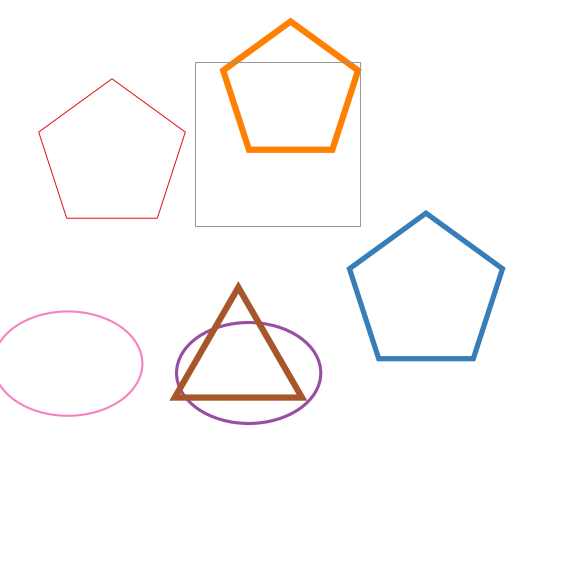[{"shape": "pentagon", "thickness": 0.5, "radius": 0.67, "center": [0.194, 0.729]}, {"shape": "pentagon", "thickness": 2.5, "radius": 0.7, "center": [0.738, 0.491]}, {"shape": "oval", "thickness": 1.5, "radius": 0.62, "center": [0.431, 0.353]}, {"shape": "pentagon", "thickness": 3, "radius": 0.61, "center": [0.503, 0.839]}, {"shape": "triangle", "thickness": 3, "radius": 0.64, "center": [0.413, 0.374]}, {"shape": "oval", "thickness": 1, "radius": 0.65, "center": [0.117, 0.369]}, {"shape": "square", "thickness": 0.5, "radius": 0.71, "center": [0.481, 0.75]}]